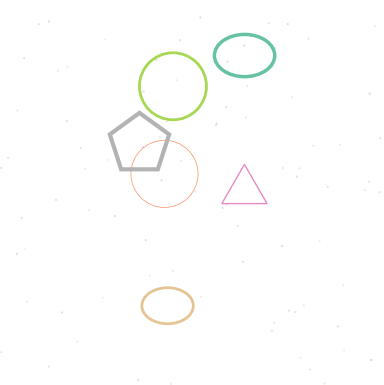[{"shape": "oval", "thickness": 2.5, "radius": 0.39, "center": [0.635, 0.856]}, {"shape": "circle", "thickness": 0.5, "radius": 0.44, "center": [0.427, 0.548]}, {"shape": "triangle", "thickness": 1, "radius": 0.34, "center": [0.635, 0.505]}, {"shape": "circle", "thickness": 2, "radius": 0.44, "center": [0.449, 0.776]}, {"shape": "oval", "thickness": 2, "radius": 0.33, "center": [0.435, 0.206]}, {"shape": "pentagon", "thickness": 3, "radius": 0.41, "center": [0.362, 0.626]}]